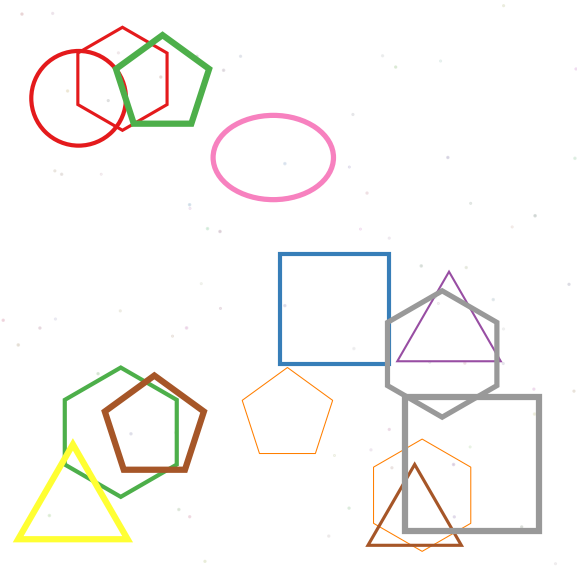[{"shape": "hexagon", "thickness": 1.5, "radius": 0.45, "center": [0.212, 0.863]}, {"shape": "circle", "thickness": 2, "radius": 0.41, "center": [0.136, 0.829]}, {"shape": "square", "thickness": 2, "radius": 0.47, "center": [0.579, 0.464]}, {"shape": "pentagon", "thickness": 3, "radius": 0.42, "center": [0.281, 0.854]}, {"shape": "hexagon", "thickness": 2, "radius": 0.56, "center": [0.209, 0.251]}, {"shape": "triangle", "thickness": 1, "radius": 0.52, "center": [0.778, 0.425]}, {"shape": "hexagon", "thickness": 0.5, "radius": 0.49, "center": [0.731, 0.142]}, {"shape": "pentagon", "thickness": 0.5, "radius": 0.41, "center": [0.498, 0.28]}, {"shape": "triangle", "thickness": 3, "radius": 0.55, "center": [0.126, 0.12]}, {"shape": "pentagon", "thickness": 3, "radius": 0.45, "center": [0.267, 0.259]}, {"shape": "triangle", "thickness": 1.5, "radius": 0.47, "center": [0.718, 0.102]}, {"shape": "oval", "thickness": 2.5, "radius": 0.52, "center": [0.473, 0.726]}, {"shape": "square", "thickness": 3, "radius": 0.58, "center": [0.817, 0.196]}, {"shape": "hexagon", "thickness": 2.5, "radius": 0.55, "center": [0.766, 0.386]}]